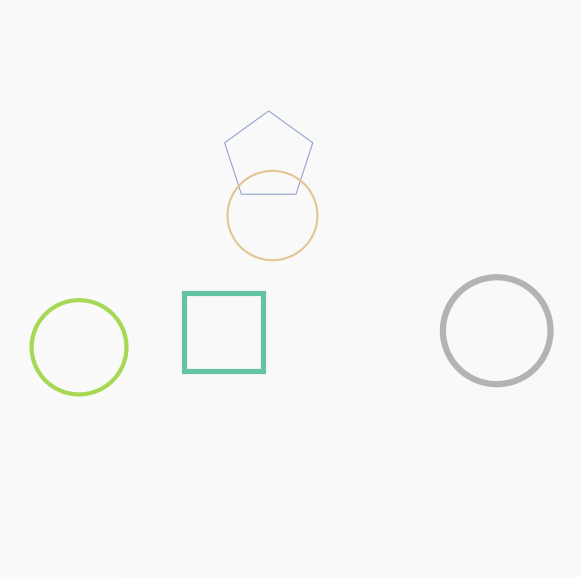[{"shape": "square", "thickness": 2.5, "radius": 0.34, "center": [0.384, 0.425]}, {"shape": "pentagon", "thickness": 0.5, "radius": 0.4, "center": [0.462, 0.727]}, {"shape": "circle", "thickness": 2, "radius": 0.41, "center": [0.136, 0.398]}, {"shape": "circle", "thickness": 1, "radius": 0.39, "center": [0.469, 0.626]}, {"shape": "circle", "thickness": 3, "radius": 0.46, "center": [0.855, 0.426]}]